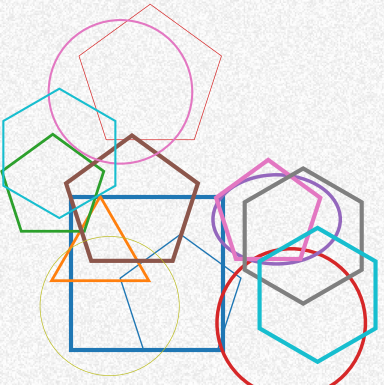[{"shape": "square", "thickness": 3, "radius": 0.99, "center": [0.382, 0.29]}, {"shape": "pentagon", "thickness": 1, "radius": 0.82, "center": [0.469, 0.227]}, {"shape": "triangle", "thickness": 2, "radius": 0.73, "center": [0.26, 0.344]}, {"shape": "pentagon", "thickness": 2, "radius": 0.7, "center": [0.137, 0.512]}, {"shape": "circle", "thickness": 2.5, "radius": 0.96, "center": [0.756, 0.161]}, {"shape": "pentagon", "thickness": 0.5, "radius": 0.97, "center": [0.39, 0.794]}, {"shape": "oval", "thickness": 2.5, "radius": 0.83, "center": [0.719, 0.43]}, {"shape": "pentagon", "thickness": 3, "radius": 0.9, "center": [0.343, 0.468]}, {"shape": "circle", "thickness": 1.5, "radius": 0.93, "center": [0.313, 0.761]}, {"shape": "pentagon", "thickness": 3, "radius": 0.71, "center": [0.697, 0.442]}, {"shape": "hexagon", "thickness": 3, "radius": 0.88, "center": [0.788, 0.387]}, {"shape": "circle", "thickness": 0.5, "radius": 0.9, "center": [0.285, 0.205]}, {"shape": "hexagon", "thickness": 3, "radius": 0.87, "center": [0.825, 0.234]}, {"shape": "hexagon", "thickness": 1.5, "radius": 0.84, "center": [0.154, 0.602]}]